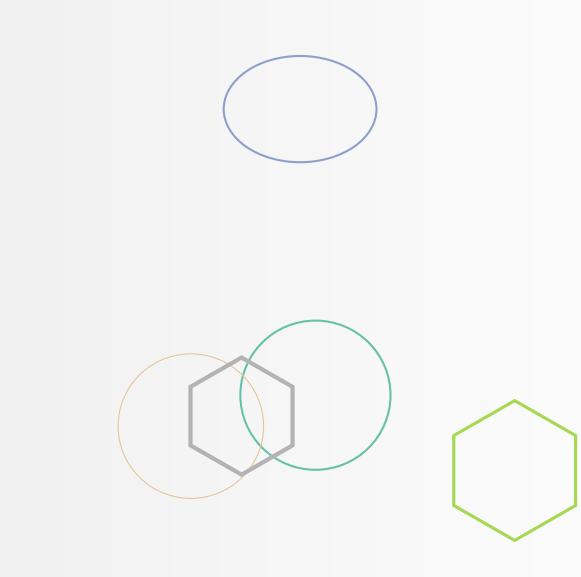[{"shape": "circle", "thickness": 1, "radius": 0.65, "center": [0.543, 0.315]}, {"shape": "oval", "thickness": 1, "radius": 0.66, "center": [0.516, 0.81]}, {"shape": "hexagon", "thickness": 1.5, "radius": 0.61, "center": [0.885, 0.184]}, {"shape": "circle", "thickness": 0.5, "radius": 0.63, "center": [0.328, 0.261]}, {"shape": "hexagon", "thickness": 2, "radius": 0.51, "center": [0.416, 0.279]}]